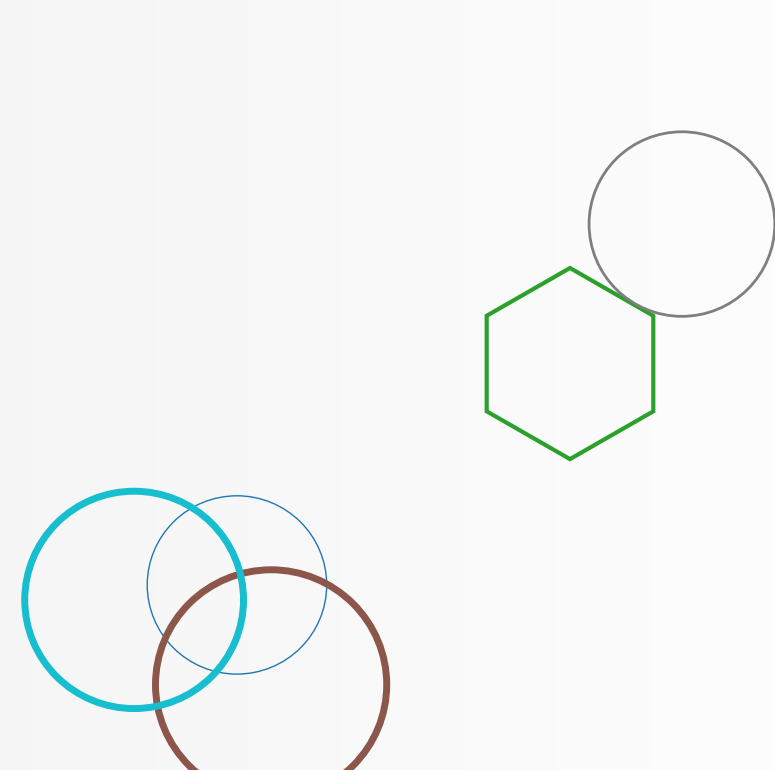[{"shape": "circle", "thickness": 0.5, "radius": 0.58, "center": [0.306, 0.24]}, {"shape": "hexagon", "thickness": 1.5, "radius": 0.62, "center": [0.735, 0.528]}, {"shape": "circle", "thickness": 2.5, "radius": 0.75, "center": [0.35, 0.111]}, {"shape": "circle", "thickness": 1, "radius": 0.6, "center": [0.88, 0.709]}, {"shape": "circle", "thickness": 2.5, "radius": 0.71, "center": [0.173, 0.221]}]